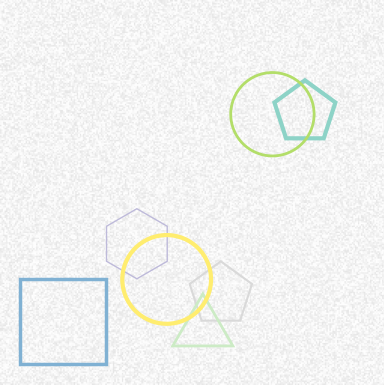[{"shape": "pentagon", "thickness": 3, "radius": 0.42, "center": [0.792, 0.708]}, {"shape": "hexagon", "thickness": 1, "radius": 0.45, "center": [0.356, 0.367]}, {"shape": "square", "thickness": 2.5, "radius": 0.56, "center": [0.163, 0.165]}, {"shape": "circle", "thickness": 2, "radius": 0.54, "center": [0.708, 0.703]}, {"shape": "pentagon", "thickness": 1.5, "radius": 0.43, "center": [0.574, 0.236]}, {"shape": "triangle", "thickness": 2, "radius": 0.45, "center": [0.527, 0.147]}, {"shape": "circle", "thickness": 3, "radius": 0.58, "center": [0.433, 0.274]}]